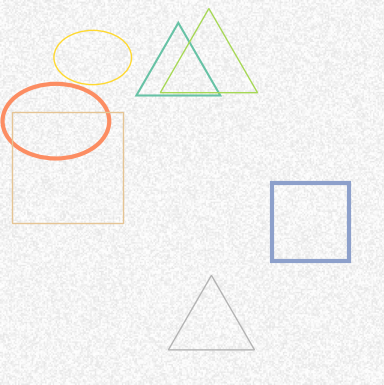[{"shape": "triangle", "thickness": 1.5, "radius": 0.63, "center": [0.463, 0.815]}, {"shape": "oval", "thickness": 3, "radius": 0.69, "center": [0.145, 0.685]}, {"shape": "square", "thickness": 3, "radius": 0.5, "center": [0.807, 0.423]}, {"shape": "triangle", "thickness": 1, "radius": 0.73, "center": [0.543, 0.832]}, {"shape": "oval", "thickness": 1, "radius": 0.5, "center": [0.241, 0.851]}, {"shape": "square", "thickness": 1, "radius": 0.72, "center": [0.175, 0.565]}, {"shape": "triangle", "thickness": 1, "radius": 0.65, "center": [0.549, 0.156]}]